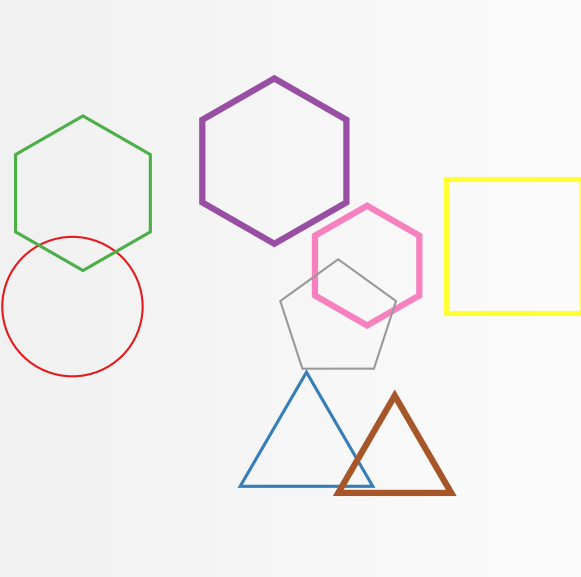[{"shape": "circle", "thickness": 1, "radius": 0.6, "center": [0.125, 0.468]}, {"shape": "triangle", "thickness": 1.5, "radius": 0.66, "center": [0.527, 0.223]}, {"shape": "hexagon", "thickness": 1.5, "radius": 0.67, "center": [0.143, 0.665]}, {"shape": "hexagon", "thickness": 3, "radius": 0.72, "center": [0.472, 0.72]}, {"shape": "square", "thickness": 2.5, "radius": 0.58, "center": [0.885, 0.573]}, {"shape": "triangle", "thickness": 3, "radius": 0.56, "center": [0.679, 0.202]}, {"shape": "hexagon", "thickness": 3, "radius": 0.52, "center": [0.632, 0.539]}, {"shape": "pentagon", "thickness": 1, "radius": 0.52, "center": [0.582, 0.445]}]